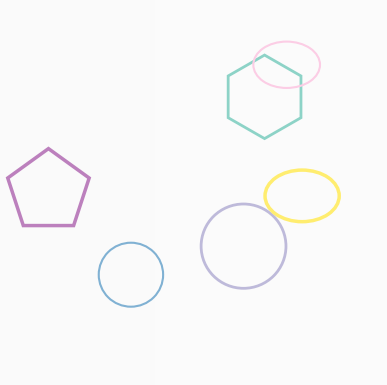[{"shape": "hexagon", "thickness": 2, "radius": 0.54, "center": [0.683, 0.748]}, {"shape": "circle", "thickness": 2, "radius": 0.55, "center": [0.629, 0.361]}, {"shape": "circle", "thickness": 1.5, "radius": 0.42, "center": [0.338, 0.286]}, {"shape": "oval", "thickness": 1.5, "radius": 0.43, "center": [0.74, 0.832]}, {"shape": "pentagon", "thickness": 2.5, "radius": 0.55, "center": [0.125, 0.503]}, {"shape": "oval", "thickness": 2.5, "radius": 0.48, "center": [0.78, 0.491]}]